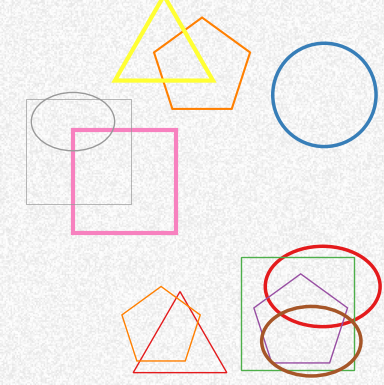[{"shape": "triangle", "thickness": 1, "radius": 0.7, "center": [0.468, 0.102]}, {"shape": "oval", "thickness": 2.5, "radius": 0.75, "center": [0.838, 0.256]}, {"shape": "circle", "thickness": 2.5, "radius": 0.67, "center": [0.843, 0.753]}, {"shape": "square", "thickness": 1, "radius": 0.74, "center": [0.772, 0.186]}, {"shape": "pentagon", "thickness": 1, "radius": 0.64, "center": [0.781, 0.161]}, {"shape": "pentagon", "thickness": 1.5, "radius": 0.66, "center": [0.525, 0.823]}, {"shape": "pentagon", "thickness": 1, "radius": 0.53, "center": [0.418, 0.149]}, {"shape": "triangle", "thickness": 3, "radius": 0.74, "center": [0.426, 0.864]}, {"shape": "oval", "thickness": 2.5, "radius": 0.64, "center": [0.809, 0.114]}, {"shape": "square", "thickness": 3, "radius": 0.67, "center": [0.323, 0.528]}, {"shape": "square", "thickness": 0.5, "radius": 0.68, "center": [0.205, 0.606]}, {"shape": "oval", "thickness": 1, "radius": 0.54, "center": [0.19, 0.684]}]